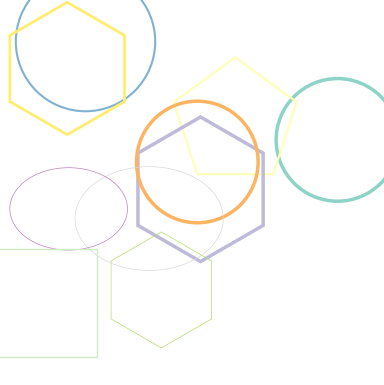[{"shape": "circle", "thickness": 2.5, "radius": 0.8, "center": [0.877, 0.637]}, {"shape": "pentagon", "thickness": 1.5, "radius": 0.84, "center": [0.611, 0.683]}, {"shape": "hexagon", "thickness": 2.5, "radius": 0.94, "center": [0.521, 0.508]}, {"shape": "circle", "thickness": 1.5, "radius": 0.91, "center": [0.222, 0.892]}, {"shape": "circle", "thickness": 2.5, "radius": 0.79, "center": [0.513, 0.579]}, {"shape": "hexagon", "thickness": 0.5, "radius": 0.75, "center": [0.419, 0.247]}, {"shape": "oval", "thickness": 0.5, "radius": 0.96, "center": [0.387, 0.432]}, {"shape": "oval", "thickness": 0.5, "radius": 0.76, "center": [0.178, 0.457]}, {"shape": "square", "thickness": 1, "radius": 0.7, "center": [0.112, 0.213]}, {"shape": "hexagon", "thickness": 2, "radius": 0.86, "center": [0.175, 0.822]}]